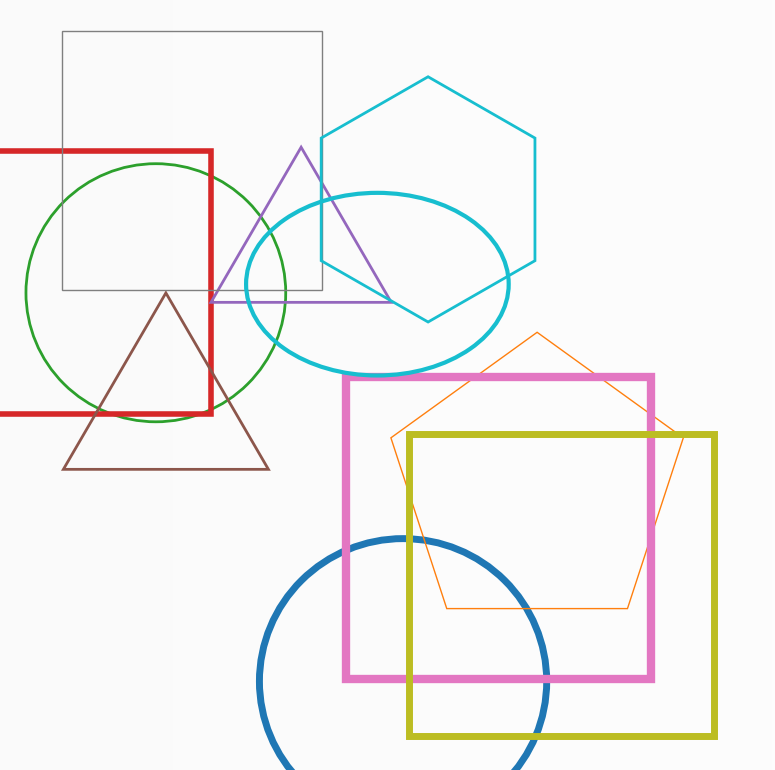[{"shape": "circle", "thickness": 2.5, "radius": 0.93, "center": [0.52, 0.115]}, {"shape": "pentagon", "thickness": 0.5, "radius": 0.99, "center": [0.693, 0.37]}, {"shape": "circle", "thickness": 1, "radius": 0.84, "center": [0.201, 0.62]}, {"shape": "square", "thickness": 2, "radius": 0.85, "center": [0.101, 0.633]}, {"shape": "triangle", "thickness": 1, "radius": 0.67, "center": [0.389, 0.674]}, {"shape": "triangle", "thickness": 1, "radius": 0.76, "center": [0.214, 0.467]}, {"shape": "square", "thickness": 3, "radius": 0.98, "center": [0.644, 0.314]}, {"shape": "square", "thickness": 0.5, "radius": 0.84, "center": [0.248, 0.791]}, {"shape": "square", "thickness": 2.5, "radius": 0.98, "center": [0.725, 0.24]}, {"shape": "oval", "thickness": 1.5, "radius": 0.85, "center": [0.487, 0.631]}, {"shape": "hexagon", "thickness": 1, "radius": 0.8, "center": [0.552, 0.741]}]